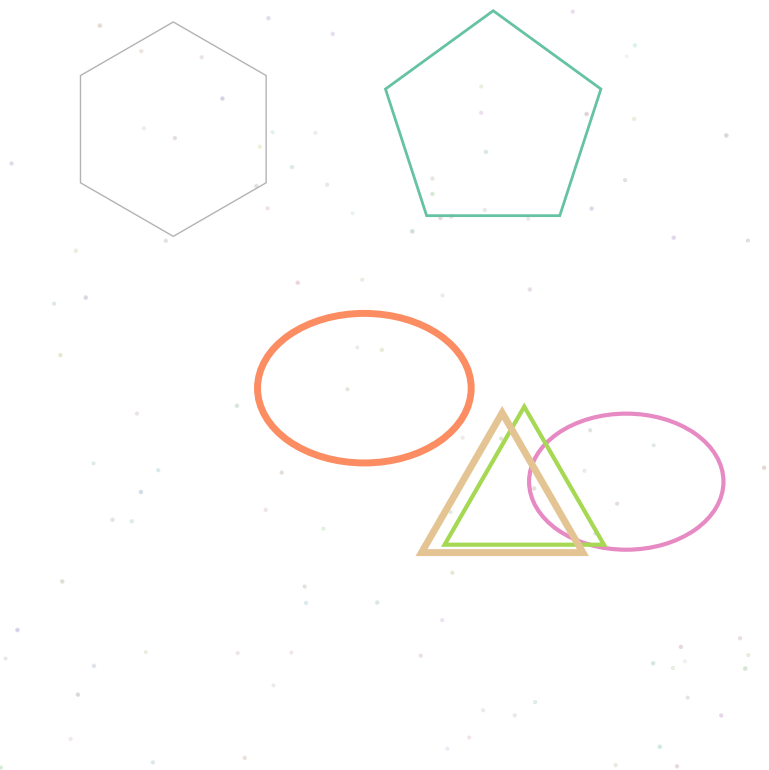[{"shape": "pentagon", "thickness": 1, "radius": 0.74, "center": [0.641, 0.839]}, {"shape": "oval", "thickness": 2.5, "radius": 0.69, "center": [0.473, 0.496]}, {"shape": "oval", "thickness": 1.5, "radius": 0.63, "center": [0.813, 0.374]}, {"shape": "triangle", "thickness": 1.5, "radius": 0.6, "center": [0.681, 0.352]}, {"shape": "triangle", "thickness": 2.5, "radius": 0.6, "center": [0.652, 0.343]}, {"shape": "hexagon", "thickness": 0.5, "radius": 0.7, "center": [0.225, 0.832]}]